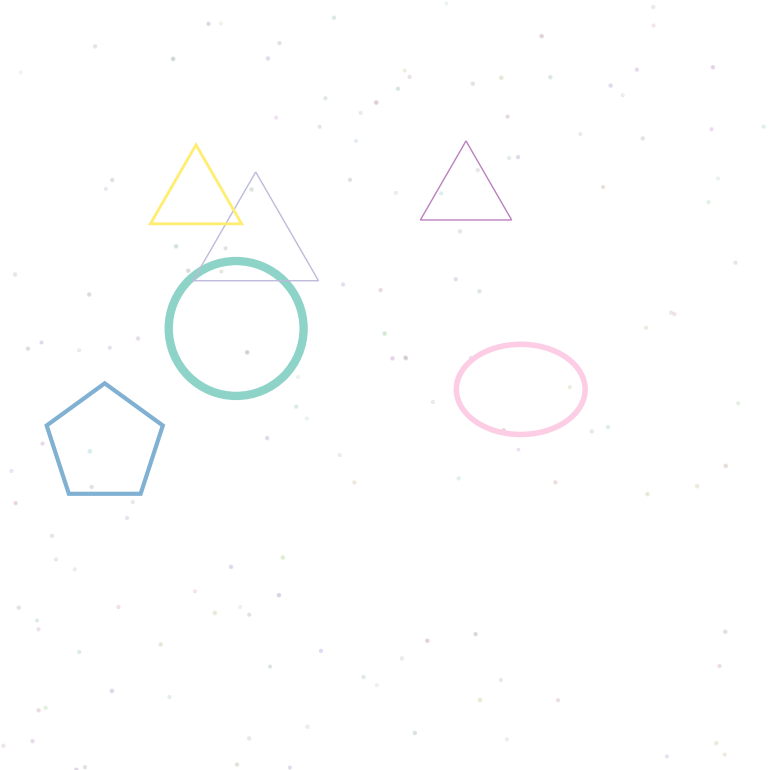[{"shape": "circle", "thickness": 3, "radius": 0.44, "center": [0.307, 0.573]}, {"shape": "triangle", "thickness": 0.5, "radius": 0.47, "center": [0.332, 0.682]}, {"shape": "pentagon", "thickness": 1.5, "radius": 0.4, "center": [0.136, 0.423]}, {"shape": "oval", "thickness": 2, "radius": 0.42, "center": [0.676, 0.494]}, {"shape": "triangle", "thickness": 0.5, "radius": 0.34, "center": [0.605, 0.749]}, {"shape": "triangle", "thickness": 1, "radius": 0.34, "center": [0.255, 0.744]}]